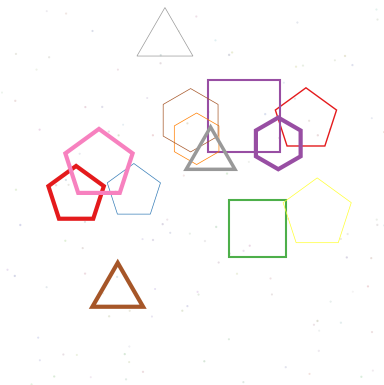[{"shape": "pentagon", "thickness": 3, "radius": 0.38, "center": [0.198, 0.493]}, {"shape": "pentagon", "thickness": 1, "radius": 0.42, "center": [0.795, 0.688]}, {"shape": "pentagon", "thickness": 0.5, "radius": 0.36, "center": [0.348, 0.503]}, {"shape": "square", "thickness": 1.5, "radius": 0.37, "center": [0.67, 0.407]}, {"shape": "square", "thickness": 1.5, "radius": 0.47, "center": [0.633, 0.699]}, {"shape": "hexagon", "thickness": 3, "radius": 0.34, "center": [0.723, 0.628]}, {"shape": "hexagon", "thickness": 0.5, "radius": 0.33, "center": [0.511, 0.64]}, {"shape": "pentagon", "thickness": 0.5, "radius": 0.47, "center": [0.824, 0.445]}, {"shape": "hexagon", "thickness": 0.5, "radius": 0.41, "center": [0.495, 0.688]}, {"shape": "triangle", "thickness": 3, "radius": 0.38, "center": [0.306, 0.241]}, {"shape": "pentagon", "thickness": 3, "radius": 0.46, "center": [0.257, 0.573]}, {"shape": "triangle", "thickness": 2.5, "radius": 0.37, "center": [0.547, 0.597]}, {"shape": "triangle", "thickness": 0.5, "radius": 0.42, "center": [0.428, 0.896]}]